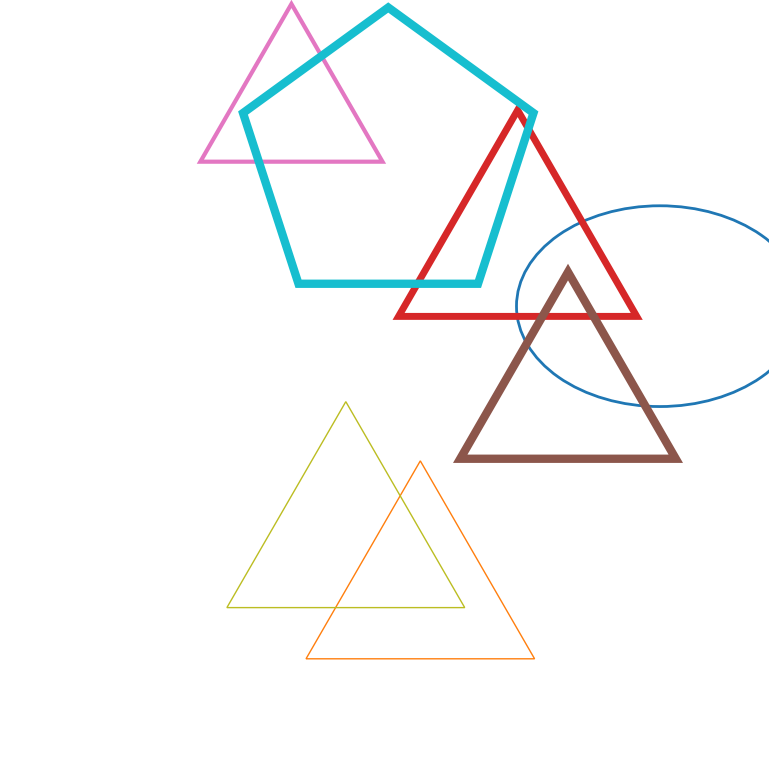[{"shape": "oval", "thickness": 1, "radius": 0.93, "center": [0.857, 0.602]}, {"shape": "triangle", "thickness": 0.5, "radius": 0.86, "center": [0.546, 0.23]}, {"shape": "triangle", "thickness": 2.5, "radius": 0.89, "center": [0.672, 0.678]}, {"shape": "triangle", "thickness": 3, "radius": 0.81, "center": [0.738, 0.485]}, {"shape": "triangle", "thickness": 1.5, "radius": 0.68, "center": [0.378, 0.858]}, {"shape": "triangle", "thickness": 0.5, "radius": 0.89, "center": [0.449, 0.3]}, {"shape": "pentagon", "thickness": 3, "radius": 0.99, "center": [0.504, 0.792]}]